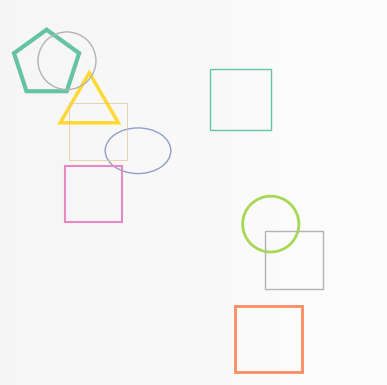[{"shape": "pentagon", "thickness": 3, "radius": 0.44, "center": [0.12, 0.835]}, {"shape": "square", "thickness": 1, "radius": 0.4, "center": [0.62, 0.741]}, {"shape": "square", "thickness": 2, "radius": 0.43, "center": [0.694, 0.12]}, {"shape": "oval", "thickness": 1, "radius": 0.42, "center": [0.356, 0.608]}, {"shape": "square", "thickness": 1.5, "radius": 0.36, "center": [0.241, 0.497]}, {"shape": "circle", "thickness": 2, "radius": 0.36, "center": [0.699, 0.418]}, {"shape": "triangle", "thickness": 2.5, "radius": 0.43, "center": [0.23, 0.724]}, {"shape": "square", "thickness": 0.5, "radius": 0.37, "center": [0.253, 0.658]}, {"shape": "square", "thickness": 1, "radius": 0.37, "center": [0.759, 0.325]}, {"shape": "circle", "thickness": 1, "radius": 0.37, "center": [0.173, 0.842]}]